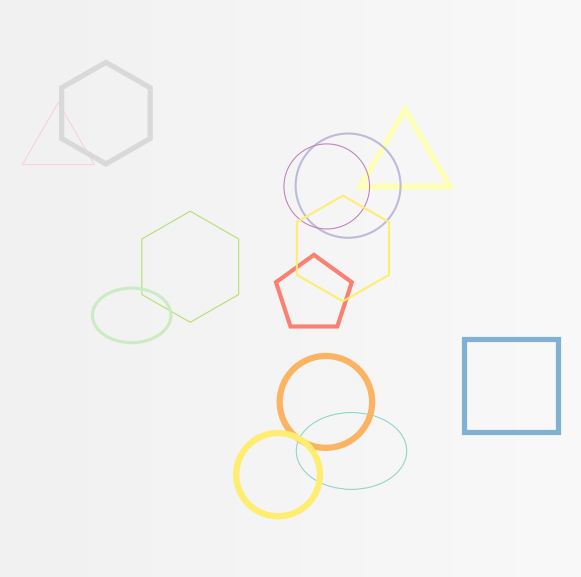[{"shape": "oval", "thickness": 0.5, "radius": 0.47, "center": [0.605, 0.218]}, {"shape": "triangle", "thickness": 2.5, "radius": 0.45, "center": [0.697, 0.721]}, {"shape": "circle", "thickness": 1, "radius": 0.45, "center": [0.599, 0.678]}, {"shape": "pentagon", "thickness": 2, "radius": 0.34, "center": [0.54, 0.489]}, {"shape": "square", "thickness": 2.5, "radius": 0.4, "center": [0.879, 0.332]}, {"shape": "circle", "thickness": 3, "radius": 0.4, "center": [0.561, 0.303]}, {"shape": "hexagon", "thickness": 0.5, "radius": 0.48, "center": [0.327, 0.537]}, {"shape": "triangle", "thickness": 0.5, "radius": 0.36, "center": [0.1, 0.75]}, {"shape": "hexagon", "thickness": 2.5, "radius": 0.44, "center": [0.182, 0.803]}, {"shape": "circle", "thickness": 0.5, "radius": 0.37, "center": [0.562, 0.676]}, {"shape": "oval", "thickness": 1.5, "radius": 0.34, "center": [0.227, 0.453]}, {"shape": "hexagon", "thickness": 1, "radius": 0.46, "center": [0.59, 0.569]}, {"shape": "circle", "thickness": 3, "radius": 0.36, "center": [0.478, 0.177]}]